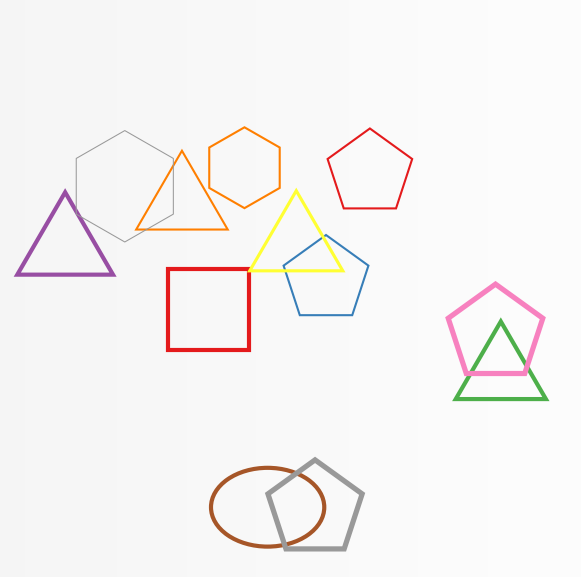[{"shape": "square", "thickness": 2, "radius": 0.35, "center": [0.359, 0.462]}, {"shape": "pentagon", "thickness": 1, "radius": 0.38, "center": [0.636, 0.7]}, {"shape": "pentagon", "thickness": 1, "radius": 0.38, "center": [0.561, 0.515]}, {"shape": "triangle", "thickness": 2, "radius": 0.45, "center": [0.862, 0.353]}, {"shape": "triangle", "thickness": 2, "radius": 0.48, "center": [0.112, 0.571]}, {"shape": "triangle", "thickness": 1, "radius": 0.45, "center": [0.313, 0.647]}, {"shape": "hexagon", "thickness": 1, "radius": 0.35, "center": [0.421, 0.709]}, {"shape": "triangle", "thickness": 1.5, "radius": 0.46, "center": [0.51, 0.576]}, {"shape": "oval", "thickness": 2, "radius": 0.49, "center": [0.46, 0.121]}, {"shape": "pentagon", "thickness": 2.5, "radius": 0.43, "center": [0.852, 0.422]}, {"shape": "pentagon", "thickness": 2.5, "radius": 0.43, "center": [0.542, 0.118]}, {"shape": "hexagon", "thickness": 0.5, "radius": 0.48, "center": [0.215, 0.677]}]